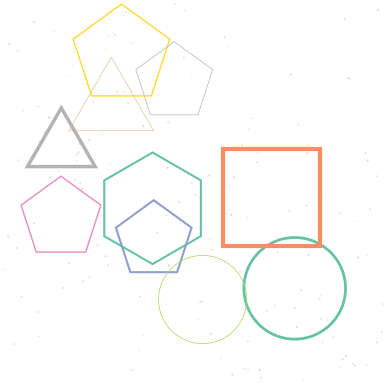[{"shape": "hexagon", "thickness": 1.5, "radius": 0.72, "center": [0.396, 0.459]}, {"shape": "circle", "thickness": 2, "radius": 0.66, "center": [0.765, 0.251]}, {"shape": "square", "thickness": 3, "radius": 0.63, "center": [0.705, 0.487]}, {"shape": "pentagon", "thickness": 1.5, "radius": 0.52, "center": [0.399, 0.377]}, {"shape": "pentagon", "thickness": 1, "radius": 0.54, "center": [0.158, 0.433]}, {"shape": "circle", "thickness": 0.5, "radius": 0.57, "center": [0.526, 0.222]}, {"shape": "pentagon", "thickness": 1, "radius": 0.66, "center": [0.316, 0.858]}, {"shape": "triangle", "thickness": 0.5, "radius": 0.64, "center": [0.289, 0.724]}, {"shape": "pentagon", "thickness": 0.5, "radius": 0.52, "center": [0.453, 0.787]}, {"shape": "triangle", "thickness": 2.5, "radius": 0.51, "center": [0.159, 0.618]}]